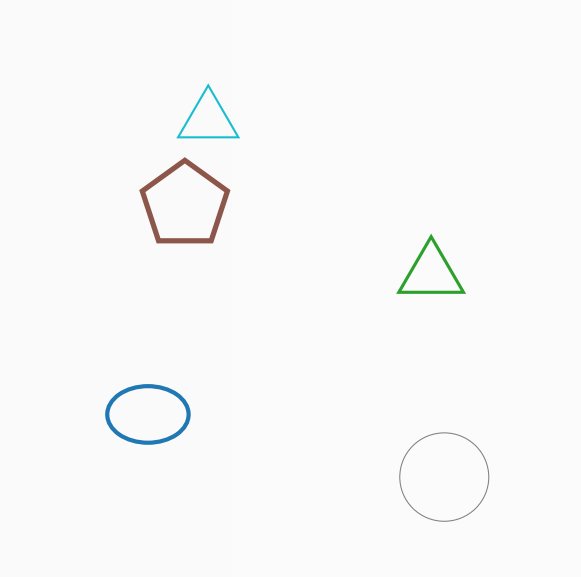[{"shape": "oval", "thickness": 2, "radius": 0.35, "center": [0.255, 0.281]}, {"shape": "triangle", "thickness": 1.5, "radius": 0.32, "center": [0.742, 0.525]}, {"shape": "pentagon", "thickness": 2.5, "radius": 0.39, "center": [0.318, 0.644]}, {"shape": "circle", "thickness": 0.5, "radius": 0.38, "center": [0.764, 0.173]}, {"shape": "triangle", "thickness": 1, "radius": 0.3, "center": [0.358, 0.791]}]